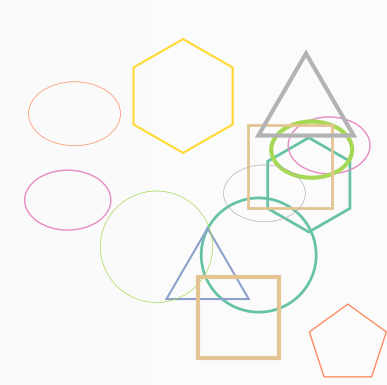[{"shape": "hexagon", "thickness": 2, "radius": 0.61, "center": [0.797, 0.52]}, {"shape": "circle", "thickness": 2, "radius": 0.74, "center": [0.668, 0.338]}, {"shape": "oval", "thickness": 0.5, "radius": 0.59, "center": [0.192, 0.705]}, {"shape": "pentagon", "thickness": 1, "radius": 0.52, "center": [0.898, 0.106]}, {"shape": "triangle", "thickness": 1.5, "radius": 0.61, "center": [0.536, 0.285]}, {"shape": "oval", "thickness": 1, "radius": 0.56, "center": [0.175, 0.48]}, {"shape": "oval", "thickness": 1, "radius": 0.53, "center": [0.849, 0.622]}, {"shape": "circle", "thickness": 0.5, "radius": 0.72, "center": [0.404, 0.359]}, {"shape": "oval", "thickness": 3, "radius": 0.52, "center": [0.804, 0.611]}, {"shape": "hexagon", "thickness": 1.5, "radius": 0.74, "center": [0.473, 0.751]}, {"shape": "square", "thickness": 2, "radius": 0.54, "center": [0.748, 0.568]}, {"shape": "square", "thickness": 3, "radius": 0.53, "center": [0.616, 0.174]}, {"shape": "triangle", "thickness": 3, "radius": 0.71, "center": [0.79, 0.719]}, {"shape": "oval", "thickness": 0.5, "radius": 0.53, "center": [0.682, 0.498]}]